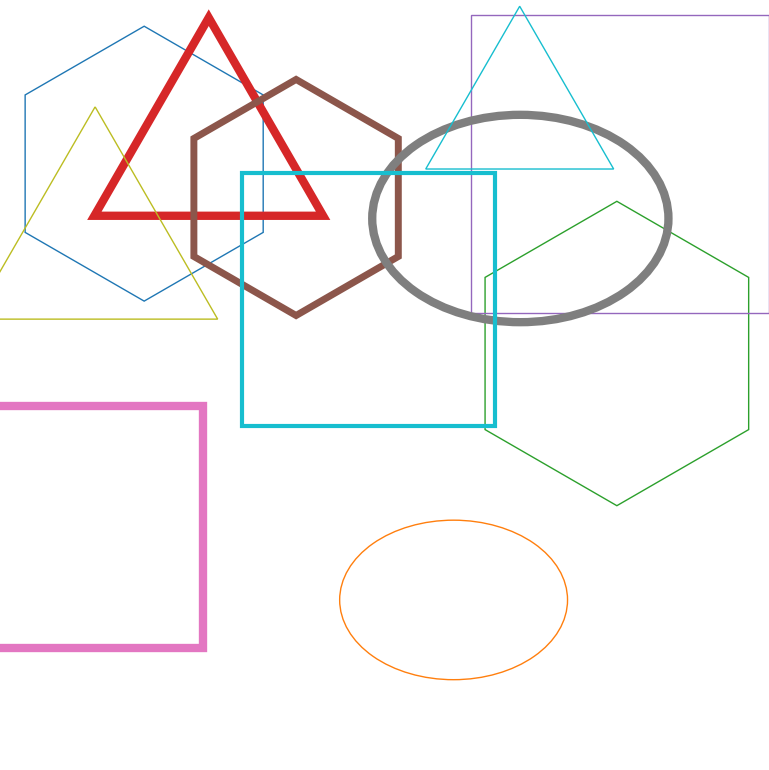[{"shape": "hexagon", "thickness": 0.5, "radius": 0.89, "center": [0.187, 0.787]}, {"shape": "oval", "thickness": 0.5, "radius": 0.74, "center": [0.589, 0.221]}, {"shape": "hexagon", "thickness": 0.5, "radius": 0.99, "center": [0.801, 0.541]}, {"shape": "triangle", "thickness": 3, "radius": 0.86, "center": [0.271, 0.806]}, {"shape": "square", "thickness": 0.5, "radius": 0.97, "center": [0.805, 0.787]}, {"shape": "hexagon", "thickness": 2.5, "radius": 0.77, "center": [0.385, 0.744]}, {"shape": "square", "thickness": 3, "radius": 0.79, "center": [0.106, 0.316]}, {"shape": "oval", "thickness": 3, "radius": 0.96, "center": [0.676, 0.716]}, {"shape": "triangle", "thickness": 0.5, "radius": 0.92, "center": [0.124, 0.677]}, {"shape": "triangle", "thickness": 0.5, "radius": 0.7, "center": [0.675, 0.851]}, {"shape": "square", "thickness": 1.5, "radius": 0.82, "center": [0.479, 0.611]}]